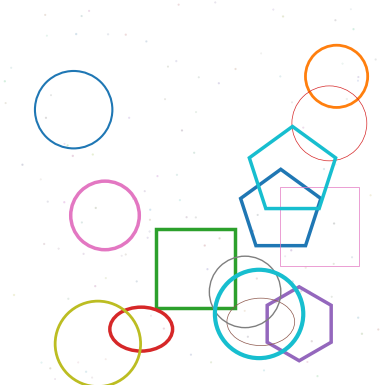[{"shape": "circle", "thickness": 1.5, "radius": 0.5, "center": [0.191, 0.715]}, {"shape": "pentagon", "thickness": 2.5, "radius": 0.55, "center": [0.729, 0.451]}, {"shape": "circle", "thickness": 2, "radius": 0.4, "center": [0.874, 0.802]}, {"shape": "square", "thickness": 2.5, "radius": 0.51, "center": [0.508, 0.302]}, {"shape": "circle", "thickness": 0.5, "radius": 0.49, "center": [0.855, 0.68]}, {"shape": "oval", "thickness": 2.5, "radius": 0.41, "center": [0.367, 0.145]}, {"shape": "hexagon", "thickness": 2.5, "radius": 0.48, "center": [0.777, 0.159]}, {"shape": "oval", "thickness": 0.5, "radius": 0.44, "center": [0.677, 0.164]}, {"shape": "square", "thickness": 0.5, "radius": 0.52, "center": [0.83, 0.412]}, {"shape": "circle", "thickness": 2.5, "radius": 0.45, "center": [0.273, 0.44]}, {"shape": "circle", "thickness": 1, "radius": 0.46, "center": [0.637, 0.242]}, {"shape": "circle", "thickness": 2, "radius": 0.55, "center": [0.254, 0.107]}, {"shape": "pentagon", "thickness": 2.5, "radius": 0.59, "center": [0.76, 0.554]}, {"shape": "circle", "thickness": 3, "radius": 0.57, "center": [0.673, 0.185]}]